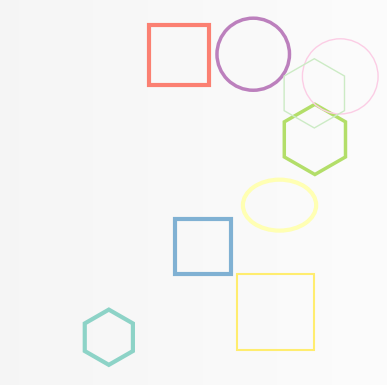[{"shape": "hexagon", "thickness": 3, "radius": 0.36, "center": [0.281, 0.124]}, {"shape": "oval", "thickness": 3, "radius": 0.47, "center": [0.721, 0.467]}, {"shape": "square", "thickness": 3, "radius": 0.39, "center": [0.462, 0.857]}, {"shape": "square", "thickness": 3, "radius": 0.36, "center": [0.524, 0.36]}, {"shape": "hexagon", "thickness": 2.5, "radius": 0.46, "center": [0.813, 0.638]}, {"shape": "circle", "thickness": 1, "radius": 0.49, "center": [0.878, 0.802]}, {"shape": "circle", "thickness": 2.5, "radius": 0.47, "center": [0.653, 0.859]}, {"shape": "hexagon", "thickness": 1, "radius": 0.45, "center": [0.811, 0.758]}, {"shape": "square", "thickness": 1.5, "radius": 0.5, "center": [0.71, 0.19]}]